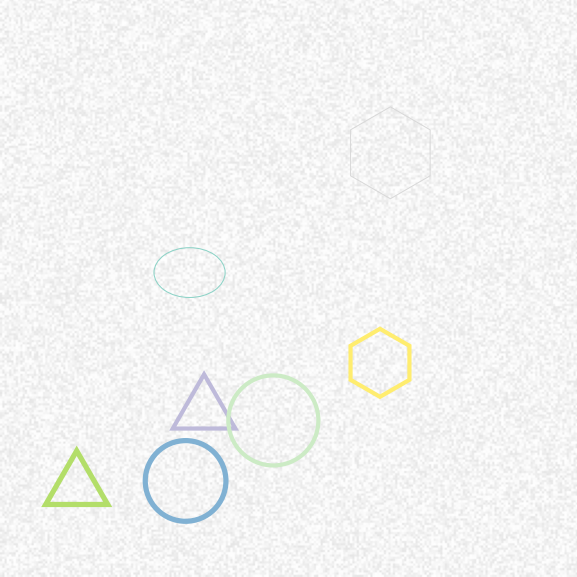[{"shape": "oval", "thickness": 0.5, "radius": 0.31, "center": [0.328, 0.527]}, {"shape": "triangle", "thickness": 2, "radius": 0.31, "center": [0.353, 0.288]}, {"shape": "circle", "thickness": 2.5, "radius": 0.35, "center": [0.321, 0.166]}, {"shape": "triangle", "thickness": 2.5, "radius": 0.31, "center": [0.133, 0.157]}, {"shape": "hexagon", "thickness": 0.5, "radius": 0.4, "center": [0.676, 0.735]}, {"shape": "circle", "thickness": 2, "radius": 0.39, "center": [0.473, 0.271]}, {"shape": "hexagon", "thickness": 2, "radius": 0.29, "center": [0.658, 0.371]}]